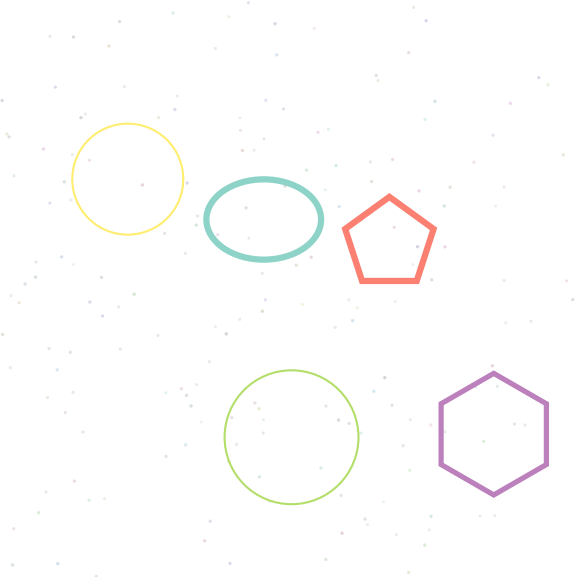[{"shape": "oval", "thickness": 3, "radius": 0.5, "center": [0.457, 0.619]}, {"shape": "pentagon", "thickness": 3, "radius": 0.4, "center": [0.674, 0.578]}, {"shape": "circle", "thickness": 1, "radius": 0.58, "center": [0.505, 0.242]}, {"shape": "hexagon", "thickness": 2.5, "radius": 0.53, "center": [0.855, 0.247]}, {"shape": "circle", "thickness": 1, "radius": 0.48, "center": [0.221, 0.689]}]